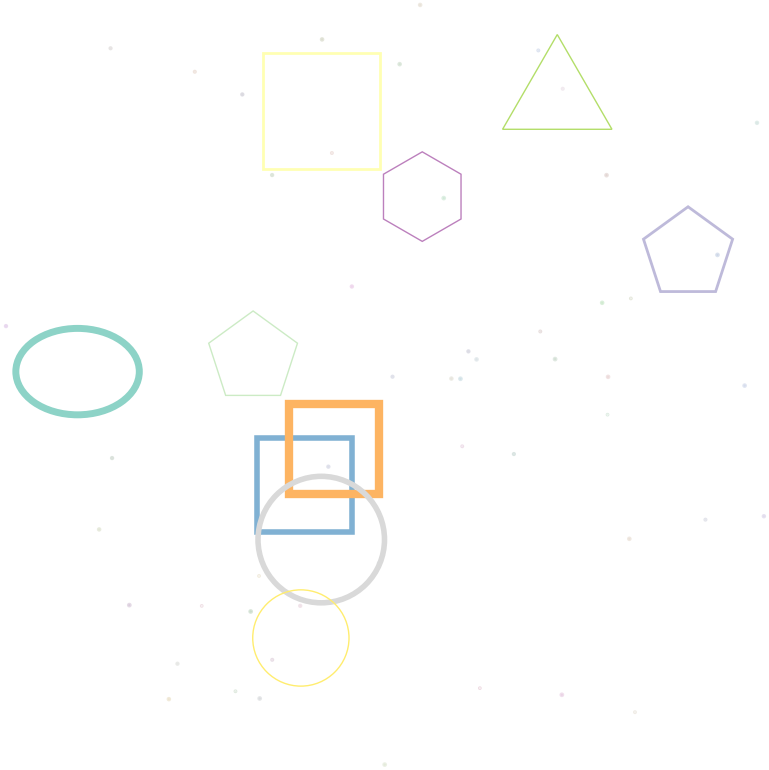[{"shape": "oval", "thickness": 2.5, "radius": 0.4, "center": [0.101, 0.517]}, {"shape": "square", "thickness": 1, "radius": 0.38, "center": [0.418, 0.856]}, {"shape": "pentagon", "thickness": 1, "radius": 0.3, "center": [0.894, 0.671]}, {"shape": "square", "thickness": 2, "radius": 0.31, "center": [0.396, 0.37]}, {"shape": "square", "thickness": 3, "radius": 0.29, "center": [0.434, 0.417]}, {"shape": "triangle", "thickness": 0.5, "radius": 0.41, "center": [0.724, 0.873]}, {"shape": "circle", "thickness": 2, "radius": 0.41, "center": [0.417, 0.299]}, {"shape": "hexagon", "thickness": 0.5, "radius": 0.29, "center": [0.548, 0.745]}, {"shape": "pentagon", "thickness": 0.5, "radius": 0.3, "center": [0.329, 0.536]}, {"shape": "circle", "thickness": 0.5, "radius": 0.31, "center": [0.391, 0.171]}]